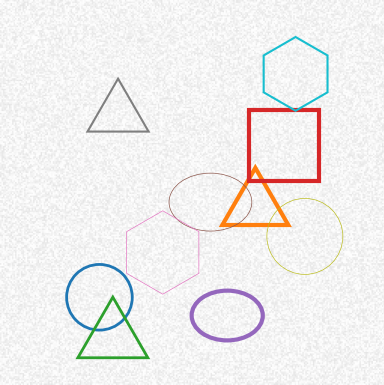[{"shape": "circle", "thickness": 2, "radius": 0.43, "center": [0.258, 0.228]}, {"shape": "triangle", "thickness": 3, "radius": 0.49, "center": [0.663, 0.465]}, {"shape": "triangle", "thickness": 2, "radius": 0.52, "center": [0.293, 0.123]}, {"shape": "square", "thickness": 3, "radius": 0.46, "center": [0.738, 0.623]}, {"shape": "oval", "thickness": 3, "radius": 0.46, "center": [0.59, 0.18]}, {"shape": "oval", "thickness": 0.5, "radius": 0.54, "center": [0.547, 0.475]}, {"shape": "hexagon", "thickness": 0.5, "radius": 0.54, "center": [0.423, 0.344]}, {"shape": "triangle", "thickness": 1.5, "radius": 0.46, "center": [0.307, 0.704]}, {"shape": "circle", "thickness": 0.5, "radius": 0.49, "center": [0.792, 0.386]}, {"shape": "hexagon", "thickness": 1.5, "radius": 0.48, "center": [0.768, 0.808]}]